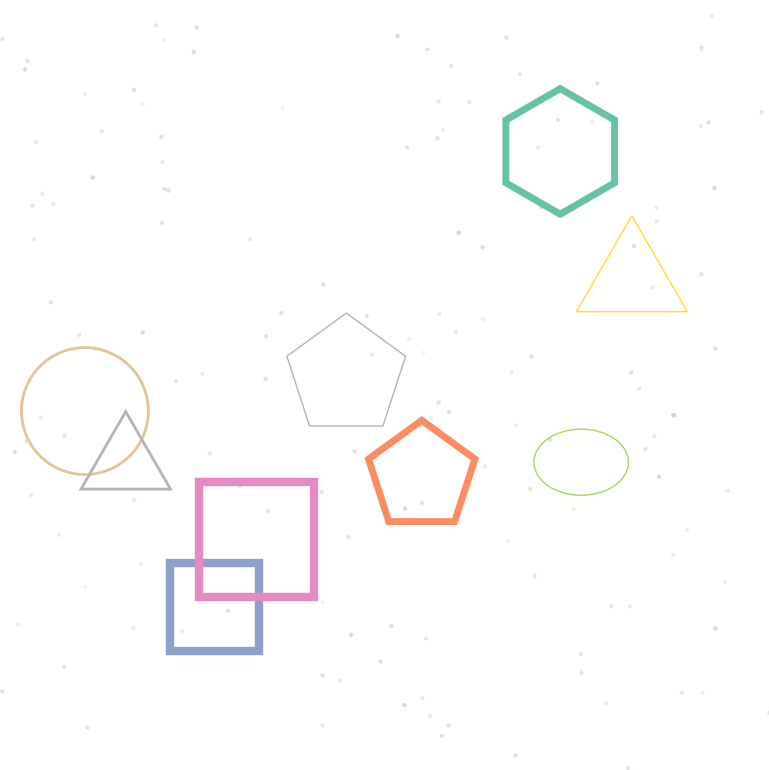[{"shape": "hexagon", "thickness": 2.5, "radius": 0.41, "center": [0.728, 0.803]}, {"shape": "pentagon", "thickness": 2.5, "radius": 0.36, "center": [0.548, 0.381]}, {"shape": "square", "thickness": 3, "radius": 0.29, "center": [0.279, 0.212]}, {"shape": "square", "thickness": 3, "radius": 0.37, "center": [0.333, 0.3]}, {"shape": "oval", "thickness": 0.5, "radius": 0.31, "center": [0.755, 0.4]}, {"shape": "triangle", "thickness": 0.5, "radius": 0.42, "center": [0.821, 0.637]}, {"shape": "circle", "thickness": 1, "radius": 0.41, "center": [0.11, 0.466]}, {"shape": "pentagon", "thickness": 0.5, "radius": 0.41, "center": [0.45, 0.512]}, {"shape": "triangle", "thickness": 1, "radius": 0.34, "center": [0.163, 0.398]}]